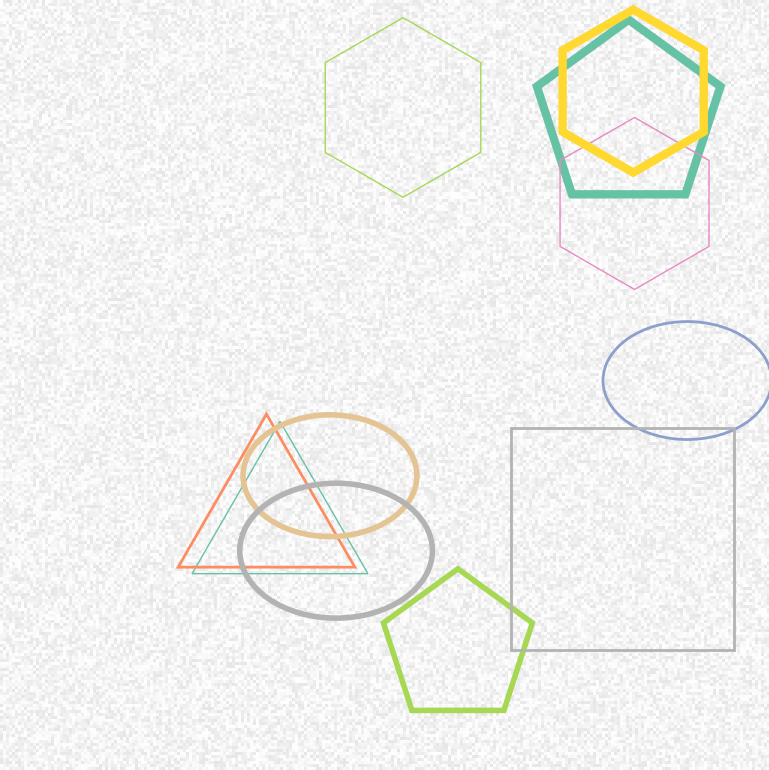[{"shape": "pentagon", "thickness": 3, "radius": 0.63, "center": [0.816, 0.849]}, {"shape": "triangle", "thickness": 0.5, "radius": 0.66, "center": [0.364, 0.321]}, {"shape": "triangle", "thickness": 1, "radius": 0.66, "center": [0.346, 0.33]}, {"shape": "oval", "thickness": 1, "radius": 0.55, "center": [0.893, 0.506]}, {"shape": "hexagon", "thickness": 0.5, "radius": 0.56, "center": [0.824, 0.736]}, {"shape": "pentagon", "thickness": 2, "radius": 0.51, "center": [0.595, 0.16]}, {"shape": "hexagon", "thickness": 0.5, "radius": 0.58, "center": [0.523, 0.86]}, {"shape": "hexagon", "thickness": 3, "radius": 0.53, "center": [0.822, 0.882]}, {"shape": "oval", "thickness": 2, "radius": 0.56, "center": [0.429, 0.382]}, {"shape": "square", "thickness": 1, "radius": 0.72, "center": [0.809, 0.3]}, {"shape": "oval", "thickness": 2, "radius": 0.63, "center": [0.436, 0.285]}]